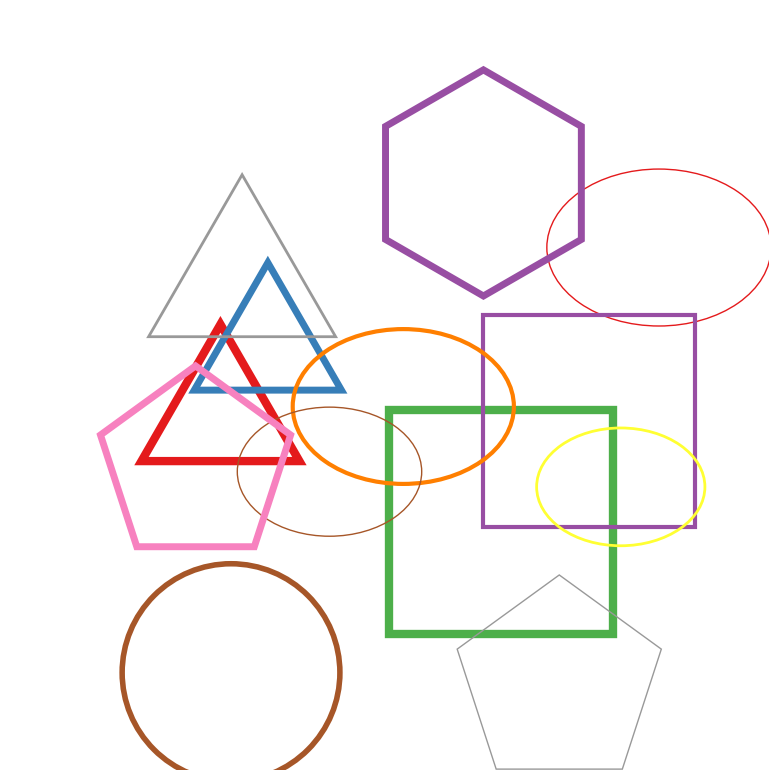[{"shape": "oval", "thickness": 0.5, "radius": 0.73, "center": [0.856, 0.679]}, {"shape": "triangle", "thickness": 3, "radius": 0.59, "center": [0.286, 0.46]}, {"shape": "triangle", "thickness": 2.5, "radius": 0.55, "center": [0.348, 0.549]}, {"shape": "square", "thickness": 3, "radius": 0.73, "center": [0.65, 0.322]}, {"shape": "hexagon", "thickness": 2.5, "radius": 0.73, "center": [0.628, 0.762]}, {"shape": "square", "thickness": 1.5, "radius": 0.69, "center": [0.765, 0.453]}, {"shape": "oval", "thickness": 1.5, "radius": 0.72, "center": [0.524, 0.472]}, {"shape": "oval", "thickness": 1, "radius": 0.55, "center": [0.806, 0.368]}, {"shape": "oval", "thickness": 0.5, "radius": 0.6, "center": [0.428, 0.387]}, {"shape": "circle", "thickness": 2, "radius": 0.71, "center": [0.3, 0.126]}, {"shape": "pentagon", "thickness": 2.5, "radius": 0.65, "center": [0.254, 0.395]}, {"shape": "pentagon", "thickness": 0.5, "radius": 0.7, "center": [0.726, 0.114]}, {"shape": "triangle", "thickness": 1, "radius": 0.7, "center": [0.314, 0.633]}]